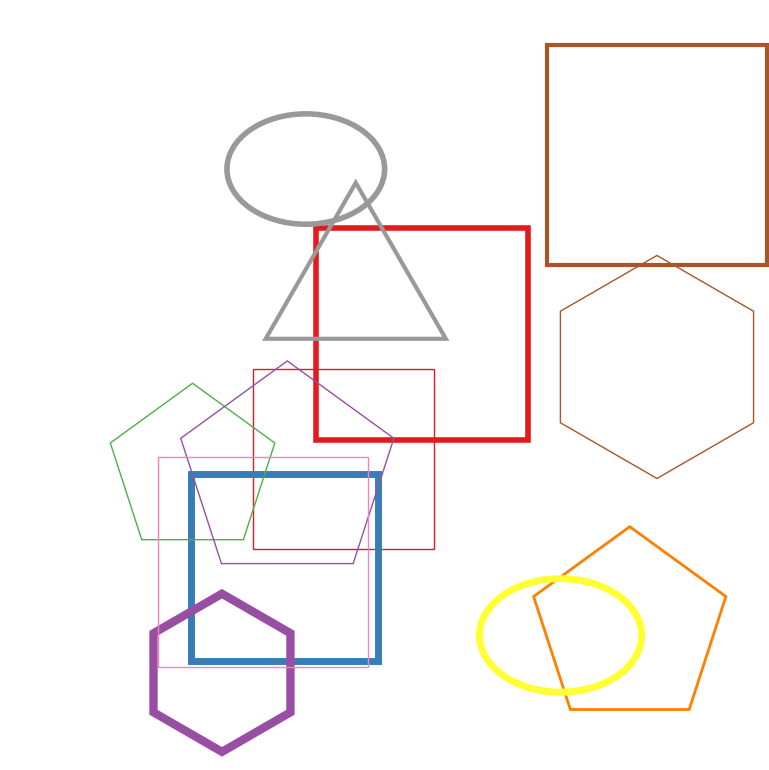[{"shape": "square", "thickness": 2, "radius": 0.69, "center": [0.548, 0.566]}, {"shape": "square", "thickness": 0.5, "radius": 0.59, "center": [0.446, 0.404]}, {"shape": "square", "thickness": 2.5, "radius": 0.61, "center": [0.37, 0.263]}, {"shape": "pentagon", "thickness": 0.5, "radius": 0.56, "center": [0.25, 0.39]}, {"shape": "pentagon", "thickness": 0.5, "radius": 0.73, "center": [0.373, 0.386]}, {"shape": "hexagon", "thickness": 3, "radius": 0.51, "center": [0.288, 0.126]}, {"shape": "pentagon", "thickness": 1, "radius": 0.66, "center": [0.818, 0.185]}, {"shape": "oval", "thickness": 2.5, "radius": 0.53, "center": [0.728, 0.175]}, {"shape": "square", "thickness": 1.5, "radius": 0.72, "center": [0.853, 0.798]}, {"shape": "hexagon", "thickness": 0.5, "radius": 0.72, "center": [0.853, 0.523]}, {"shape": "square", "thickness": 0.5, "radius": 0.68, "center": [0.341, 0.27]}, {"shape": "triangle", "thickness": 1.5, "radius": 0.68, "center": [0.462, 0.628]}, {"shape": "oval", "thickness": 2, "radius": 0.51, "center": [0.397, 0.78]}]